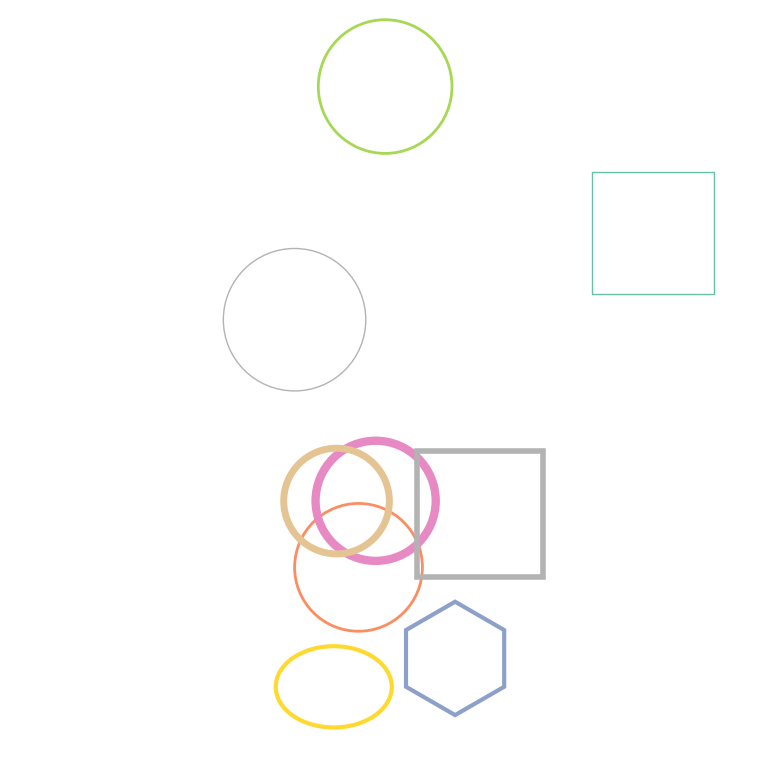[{"shape": "square", "thickness": 0.5, "radius": 0.4, "center": [0.848, 0.697]}, {"shape": "circle", "thickness": 1, "radius": 0.41, "center": [0.466, 0.263]}, {"shape": "hexagon", "thickness": 1.5, "radius": 0.37, "center": [0.591, 0.145]}, {"shape": "circle", "thickness": 3, "radius": 0.39, "center": [0.488, 0.35]}, {"shape": "circle", "thickness": 1, "radius": 0.43, "center": [0.5, 0.888]}, {"shape": "oval", "thickness": 1.5, "radius": 0.38, "center": [0.433, 0.108]}, {"shape": "circle", "thickness": 2.5, "radius": 0.34, "center": [0.437, 0.349]}, {"shape": "circle", "thickness": 0.5, "radius": 0.46, "center": [0.383, 0.585]}, {"shape": "square", "thickness": 2, "radius": 0.41, "center": [0.623, 0.333]}]